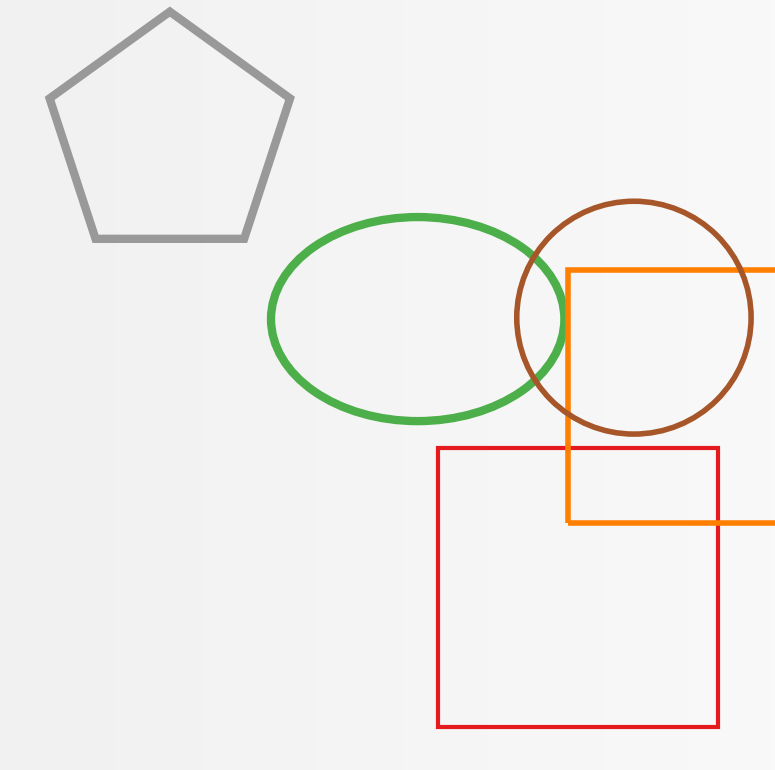[{"shape": "square", "thickness": 1.5, "radius": 0.9, "center": [0.745, 0.237]}, {"shape": "oval", "thickness": 3, "radius": 0.95, "center": [0.539, 0.586]}, {"shape": "square", "thickness": 2, "radius": 0.82, "center": [0.897, 0.485]}, {"shape": "circle", "thickness": 2, "radius": 0.76, "center": [0.818, 0.587]}, {"shape": "pentagon", "thickness": 3, "radius": 0.82, "center": [0.219, 0.822]}]